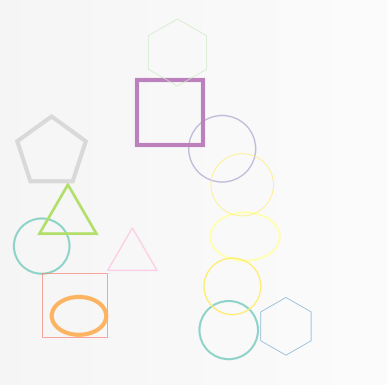[{"shape": "circle", "thickness": 1.5, "radius": 0.36, "center": [0.108, 0.361]}, {"shape": "circle", "thickness": 1.5, "radius": 0.38, "center": [0.59, 0.143]}, {"shape": "oval", "thickness": 1.5, "radius": 0.45, "center": [0.632, 0.385]}, {"shape": "circle", "thickness": 1, "radius": 0.43, "center": [0.573, 0.614]}, {"shape": "square", "thickness": 0.5, "radius": 0.42, "center": [0.193, 0.208]}, {"shape": "hexagon", "thickness": 0.5, "radius": 0.38, "center": [0.738, 0.152]}, {"shape": "oval", "thickness": 3, "radius": 0.35, "center": [0.204, 0.18]}, {"shape": "triangle", "thickness": 2, "radius": 0.42, "center": [0.175, 0.436]}, {"shape": "triangle", "thickness": 1, "radius": 0.37, "center": [0.342, 0.334]}, {"shape": "pentagon", "thickness": 3, "radius": 0.46, "center": [0.133, 0.604]}, {"shape": "square", "thickness": 3, "radius": 0.43, "center": [0.438, 0.708]}, {"shape": "hexagon", "thickness": 0.5, "radius": 0.44, "center": [0.458, 0.864]}, {"shape": "circle", "thickness": 1, "radius": 0.37, "center": [0.6, 0.256]}, {"shape": "circle", "thickness": 0.5, "radius": 0.4, "center": [0.625, 0.52]}]